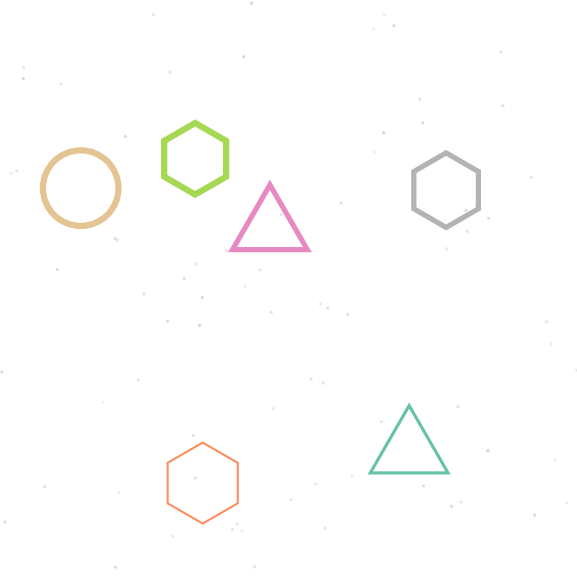[{"shape": "triangle", "thickness": 1.5, "radius": 0.39, "center": [0.709, 0.219]}, {"shape": "hexagon", "thickness": 1, "radius": 0.35, "center": [0.351, 0.163]}, {"shape": "triangle", "thickness": 2.5, "radius": 0.37, "center": [0.467, 0.604]}, {"shape": "hexagon", "thickness": 3, "radius": 0.31, "center": [0.338, 0.724]}, {"shape": "circle", "thickness": 3, "radius": 0.33, "center": [0.14, 0.673]}, {"shape": "hexagon", "thickness": 2.5, "radius": 0.32, "center": [0.773, 0.67]}]